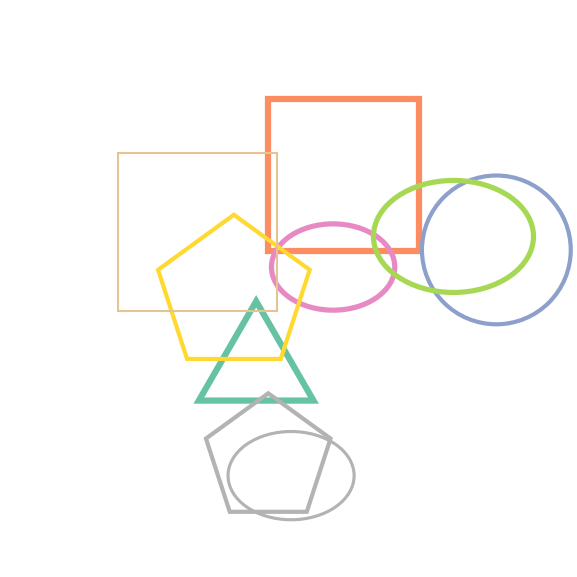[{"shape": "triangle", "thickness": 3, "radius": 0.57, "center": [0.444, 0.363]}, {"shape": "square", "thickness": 3, "radius": 0.65, "center": [0.595, 0.696]}, {"shape": "circle", "thickness": 2, "radius": 0.64, "center": [0.859, 0.566]}, {"shape": "oval", "thickness": 2.5, "radius": 0.53, "center": [0.577, 0.537]}, {"shape": "oval", "thickness": 2.5, "radius": 0.69, "center": [0.785, 0.59]}, {"shape": "pentagon", "thickness": 2, "radius": 0.69, "center": [0.405, 0.489]}, {"shape": "square", "thickness": 1, "radius": 0.69, "center": [0.342, 0.597]}, {"shape": "pentagon", "thickness": 2, "radius": 0.57, "center": [0.465, 0.205]}, {"shape": "oval", "thickness": 1.5, "radius": 0.55, "center": [0.504, 0.176]}]